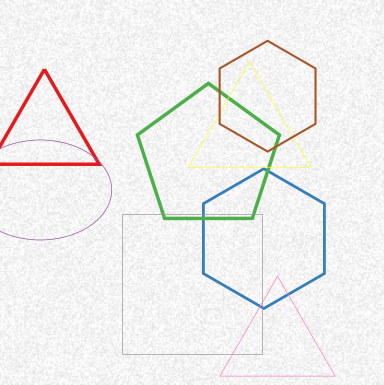[{"shape": "triangle", "thickness": 2.5, "radius": 0.82, "center": [0.115, 0.656]}, {"shape": "hexagon", "thickness": 2, "radius": 0.91, "center": [0.685, 0.38]}, {"shape": "pentagon", "thickness": 2.5, "radius": 0.97, "center": [0.541, 0.59]}, {"shape": "oval", "thickness": 0.5, "radius": 0.93, "center": [0.105, 0.507]}, {"shape": "triangle", "thickness": 0.5, "radius": 0.92, "center": [0.648, 0.657]}, {"shape": "hexagon", "thickness": 1.5, "radius": 0.72, "center": [0.695, 0.75]}, {"shape": "triangle", "thickness": 0.5, "radius": 0.86, "center": [0.721, 0.11]}, {"shape": "square", "thickness": 0.5, "radius": 0.91, "center": [0.499, 0.261]}]